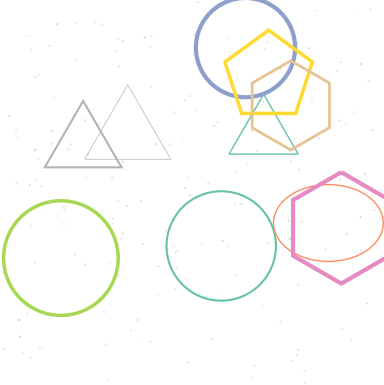[{"shape": "triangle", "thickness": 1, "radius": 0.52, "center": [0.685, 0.652]}, {"shape": "circle", "thickness": 1.5, "radius": 0.71, "center": [0.575, 0.361]}, {"shape": "oval", "thickness": 1, "radius": 0.71, "center": [0.853, 0.421]}, {"shape": "circle", "thickness": 3, "radius": 0.64, "center": [0.638, 0.876]}, {"shape": "hexagon", "thickness": 3, "radius": 0.72, "center": [0.886, 0.408]}, {"shape": "circle", "thickness": 2.5, "radius": 0.74, "center": [0.158, 0.33]}, {"shape": "pentagon", "thickness": 2.5, "radius": 0.6, "center": [0.698, 0.802]}, {"shape": "hexagon", "thickness": 2, "radius": 0.58, "center": [0.755, 0.726]}, {"shape": "triangle", "thickness": 1.5, "radius": 0.57, "center": [0.216, 0.623]}, {"shape": "triangle", "thickness": 0.5, "radius": 0.65, "center": [0.332, 0.651]}]